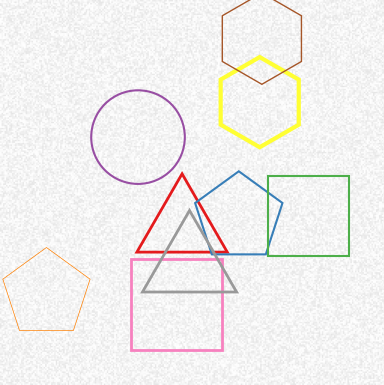[{"shape": "triangle", "thickness": 2, "radius": 0.68, "center": [0.473, 0.413]}, {"shape": "pentagon", "thickness": 1.5, "radius": 0.6, "center": [0.62, 0.436]}, {"shape": "square", "thickness": 1.5, "radius": 0.52, "center": [0.801, 0.439]}, {"shape": "circle", "thickness": 1.5, "radius": 0.61, "center": [0.359, 0.644]}, {"shape": "pentagon", "thickness": 0.5, "radius": 0.6, "center": [0.121, 0.238]}, {"shape": "hexagon", "thickness": 3, "radius": 0.59, "center": [0.675, 0.735]}, {"shape": "hexagon", "thickness": 1, "radius": 0.59, "center": [0.68, 0.9]}, {"shape": "square", "thickness": 2, "radius": 0.59, "center": [0.458, 0.21]}, {"shape": "triangle", "thickness": 2, "radius": 0.71, "center": [0.492, 0.312]}]